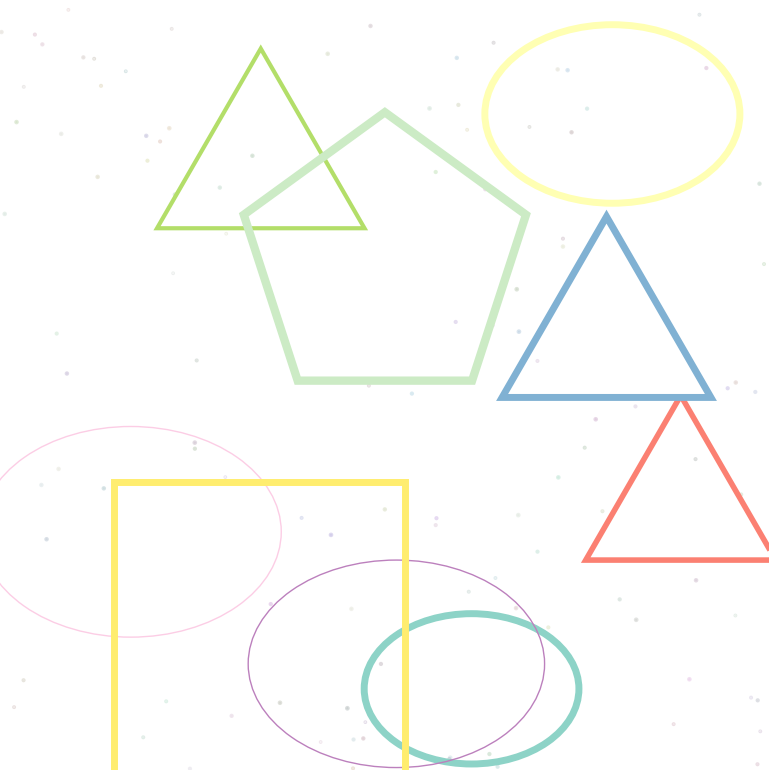[{"shape": "oval", "thickness": 2.5, "radius": 0.7, "center": [0.612, 0.105]}, {"shape": "oval", "thickness": 2.5, "radius": 0.83, "center": [0.795, 0.852]}, {"shape": "triangle", "thickness": 2, "radius": 0.71, "center": [0.884, 0.344]}, {"shape": "triangle", "thickness": 2.5, "radius": 0.78, "center": [0.788, 0.562]}, {"shape": "triangle", "thickness": 1.5, "radius": 0.78, "center": [0.339, 0.781]}, {"shape": "oval", "thickness": 0.5, "radius": 0.98, "center": [0.17, 0.309]}, {"shape": "oval", "thickness": 0.5, "radius": 0.96, "center": [0.515, 0.138]}, {"shape": "pentagon", "thickness": 3, "radius": 0.96, "center": [0.5, 0.662]}, {"shape": "square", "thickness": 2.5, "radius": 0.94, "center": [0.337, 0.185]}]